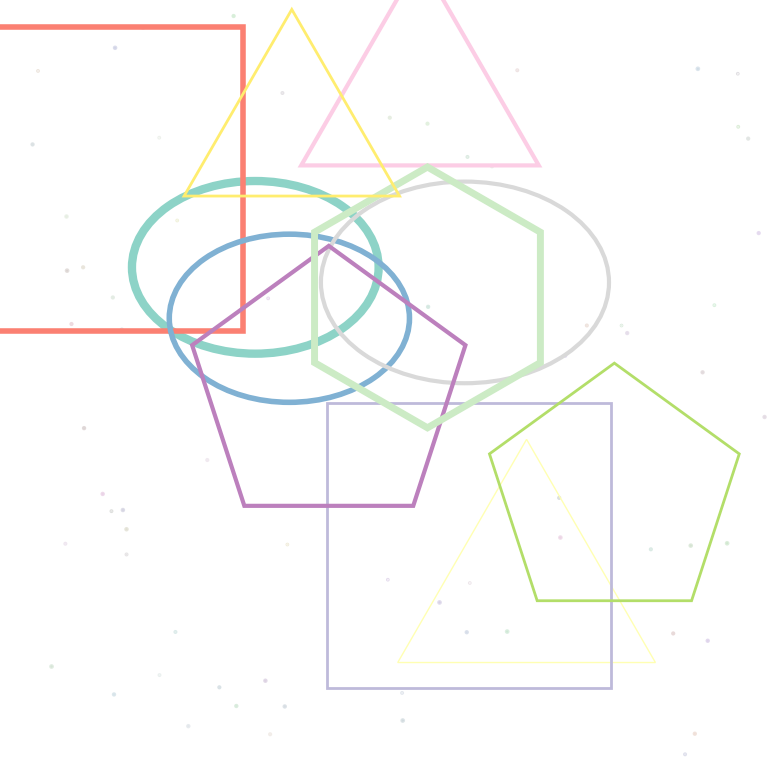[{"shape": "oval", "thickness": 3, "radius": 0.8, "center": [0.332, 0.653]}, {"shape": "triangle", "thickness": 0.5, "radius": 0.97, "center": [0.684, 0.236]}, {"shape": "square", "thickness": 1, "radius": 0.92, "center": [0.609, 0.292]}, {"shape": "square", "thickness": 2, "radius": 0.99, "center": [0.119, 0.767]}, {"shape": "oval", "thickness": 2, "radius": 0.78, "center": [0.376, 0.587]}, {"shape": "pentagon", "thickness": 1, "radius": 0.85, "center": [0.798, 0.358]}, {"shape": "triangle", "thickness": 1.5, "radius": 0.89, "center": [0.545, 0.874]}, {"shape": "oval", "thickness": 1.5, "radius": 0.94, "center": [0.604, 0.633]}, {"shape": "pentagon", "thickness": 1.5, "radius": 0.93, "center": [0.427, 0.494]}, {"shape": "hexagon", "thickness": 2.5, "radius": 0.85, "center": [0.555, 0.614]}, {"shape": "triangle", "thickness": 1, "radius": 0.81, "center": [0.379, 0.826]}]